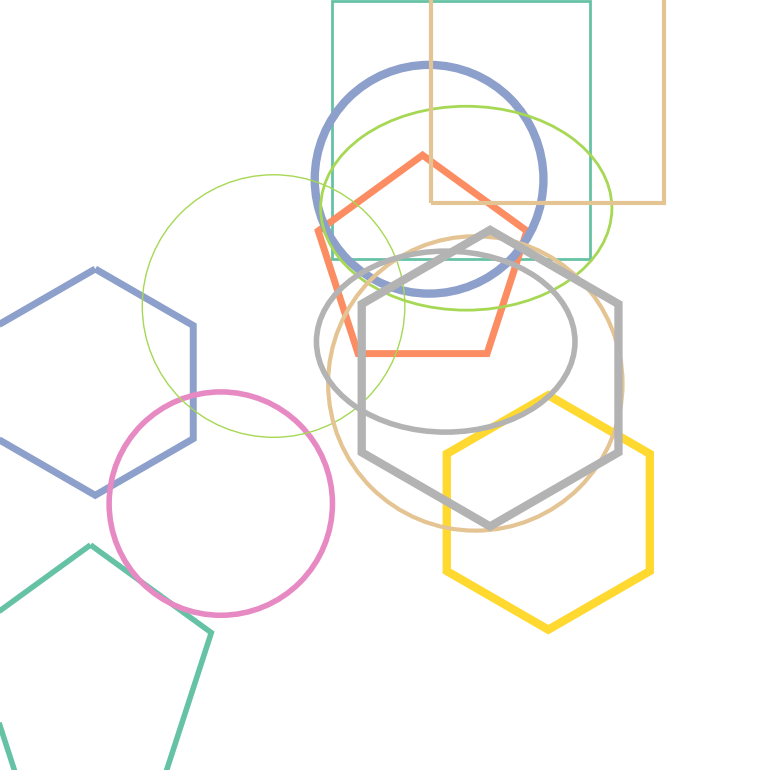[{"shape": "square", "thickness": 1, "radius": 0.84, "center": [0.598, 0.831]}, {"shape": "pentagon", "thickness": 2, "radius": 0.82, "center": [0.118, 0.127]}, {"shape": "pentagon", "thickness": 2.5, "radius": 0.71, "center": [0.549, 0.656]}, {"shape": "hexagon", "thickness": 2.5, "radius": 0.73, "center": [0.124, 0.504]}, {"shape": "circle", "thickness": 3, "radius": 0.74, "center": [0.557, 0.767]}, {"shape": "circle", "thickness": 2, "radius": 0.73, "center": [0.287, 0.346]}, {"shape": "oval", "thickness": 1, "radius": 0.95, "center": [0.606, 0.73]}, {"shape": "circle", "thickness": 0.5, "radius": 0.85, "center": [0.355, 0.603]}, {"shape": "hexagon", "thickness": 3, "radius": 0.76, "center": [0.712, 0.334]}, {"shape": "square", "thickness": 1.5, "radius": 0.76, "center": [0.711, 0.888]}, {"shape": "circle", "thickness": 1.5, "radius": 0.96, "center": [0.617, 0.502]}, {"shape": "hexagon", "thickness": 3, "radius": 0.96, "center": [0.636, 0.509]}, {"shape": "oval", "thickness": 2, "radius": 0.84, "center": [0.579, 0.556]}]